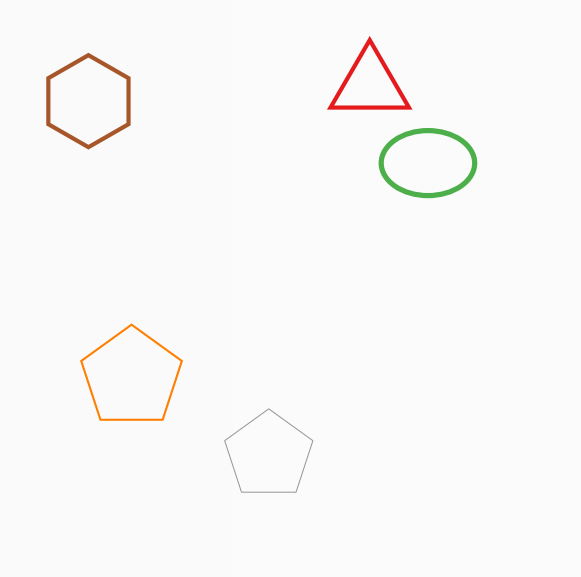[{"shape": "triangle", "thickness": 2, "radius": 0.39, "center": [0.636, 0.852]}, {"shape": "oval", "thickness": 2.5, "radius": 0.4, "center": [0.736, 0.717]}, {"shape": "pentagon", "thickness": 1, "radius": 0.46, "center": [0.226, 0.346]}, {"shape": "hexagon", "thickness": 2, "radius": 0.4, "center": [0.152, 0.824]}, {"shape": "pentagon", "thickness": 0.5, "radius": 0.4, "center": [0.462, 0.211]}]